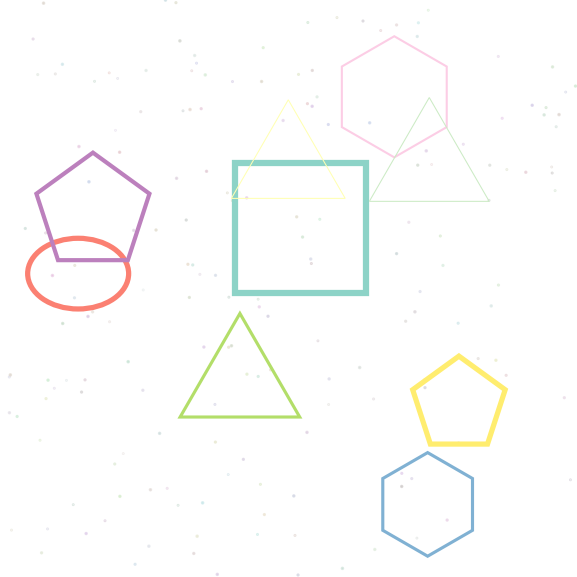[{"shape": "square", "thickness": 3, "radius": 0.56, "center": [0.52, 0.604]}, {"shape": "triangle", "thickness": 0.5, "radius": 0.57, "center": [0.499, 0.713]}, {"shape": "oval", "thickness": 2.5, "radius": 0.44, "center": [0.135, 0.525]}, {"shape": "hexagon", "thickness": 1.5, "radius": 0.45, "center": [0.741, 0.126]}, {"shape": "triangle", "thickness": 1.5, "radius": 0.6, "center": [0.415, 0.337]}, {"shape": "hexagon", "thickness": 1, "radius": 0.52, "center": [0.683, 0.831]}, {"shape": "pentagon", "thickness": 2, "radius": 0.51, "center": [0.161, 0.632]}, {"shape": "triangle", "thickness": 0.5, "radius": 0.6, "center": [0.743, 0.71]}, {"shape": "pentagon", "thickness": 2.5, "radius": 0.42, "center": [0.795, 0.298]}]